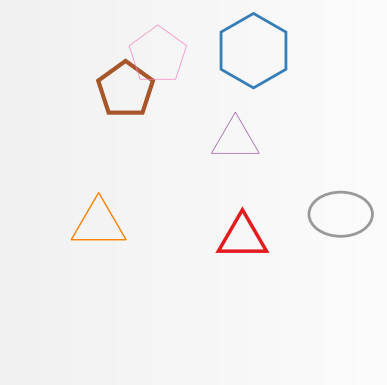[{"shape": "triangle", "thickness": 2.5, "radius": 0.36, "center": [0.626, 0.384]}, {"shape": "hexagon", "thickness": 2, "radius": 0.48, "center": [0.654, 0.868]}, {"shape": "triangle", "thickness": 0.5, "radius": 0.36, "center": [0.607, 0.638]}, {"shape": "triangle", "thickness": 1, "radius": 0.41, "center": [0.255, 0.418]}, {"shape": "pentagon", "thickness": 3, "radius": 0.37, "center": [0.324, 0.768]}, {"shape": "pentagon", "thickness": 0.5, "radius": 0.39, "center": [0.407, 0.857]}, {"shape": "oval", "thickness": 2, "radius": 0.41, "center": [0.879, 0.444]}]